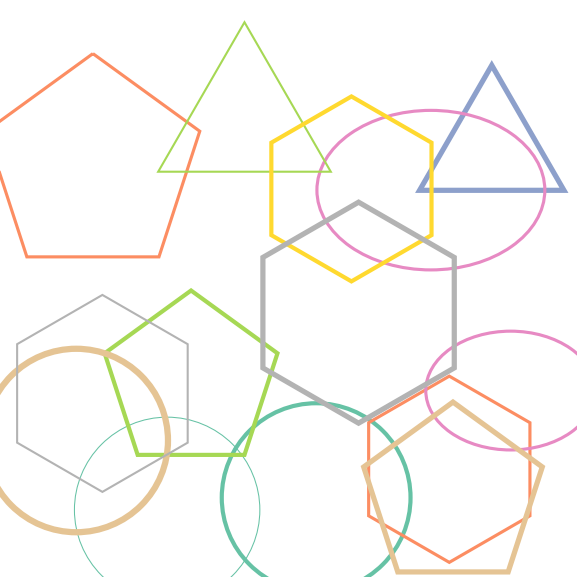[{"shape": "circle", "thickness": 2, "radius": 0.82, "center": [0.547, 0.137]}, {"shape": "circle", "thickness": 0.5, "radius": 0.8, "center": [0.289, 0.116]}, {"shape": "hexagon", "thickness": 1.5, "radius": 0.81, "center": [0.778, 0.187]}, {"shape": "pentagon", "thickness": 1.5, "radius": 0.97, "center": [0.161, 0.712]}, {"shape": "triangle", "thickness": 2.5, "radius": 0.72, "center": [0.852, 0.742]}, {"shape": "oval", "thickness": 1.5, "radius": 0.73, "center": [0.884, 0.323]}, {"shape": "oval", "thickness": 1.5, "radius": 0.99, "center": [0.746, 0.67]}, {"shape": "pentagon", "thickness": 2, "radius": 0.79, "center": [0.331, 0.339]}, {"shape": "triangle", "thickness": 1, "radius": 0.86, "center": [0.423, 0.788]}, {"shape": "hexagon", "thickness": 2, "radius": 0.8, "center": [0.609, 0.672]}, {"shape": "circle", "thickness": 3, "radius": 0.79, "center": [0.132, 0.236]}, {"shape": "pentagon", "thickness": 2.5, "radius": 0.81, "center": [0.784, 0.14]}, {"shape": "hexagon", "thickness": 1, "radius": 0.85, "center": [0.177, 0.318]}, {"shape": "hexagon", "thickness": 2.5, "radius": 0.96, "center": [0.621, 0.458]}]